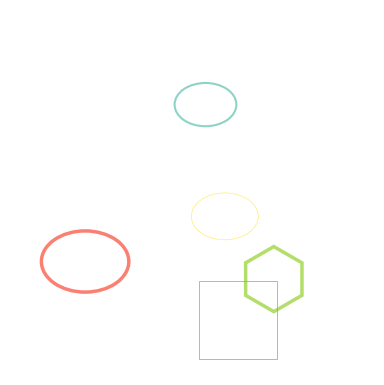[{"shape": "oval", "thickness": 1.5, "radius": 0.4, "center": [0.534, 0.728]}, {"shape": "oval", "thickness": 2.5, "radius": 0.57, "center": [0.221, 0.321]}, {"shape": "hexagon", "thickness": 2.5, "radius": 0.42, "center": [0.711, 0.275]}, {"shape": "square", "thickness": 0.5, "radius": 0.51, "center": [0.617, 0.169]}, {"shape": "oval", "thickness": 0.5, "radius": 0.43, "center": [0.584, 0.438]}]